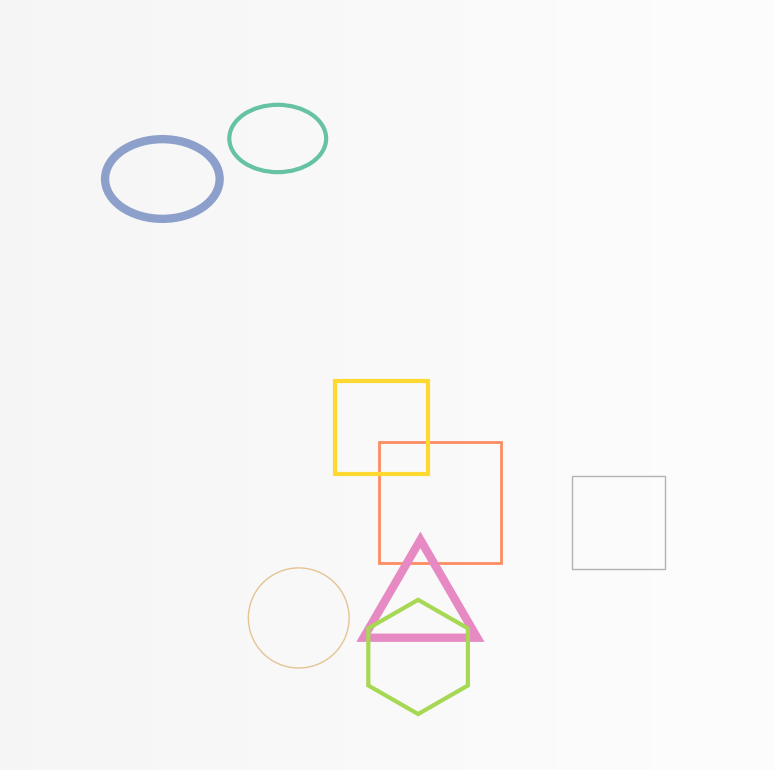[{"shape": "oval", "thickness": 1.5, "radius": 0.31, "center": [0.358, 0.82]}, {"shape": "square", "thickness": 1, "radius": 0.39, "center": [0.568, 0.347]}, {"shape": "oval", "thickness": 3, "radius": 0.37, "center": [0.21, 0.768]}, {"shape": "triangle", "thickness": 3, "radius": 0.42, "center": [0.542, 0.214]}, {"shape": "hexagon", "thickness": 1.5, "radius": 0.37, "center": [0.539, 0.147]}, {"shape": "square", "thickness": 1.5, "radius": 0.3, "center": [0.492, 0.445]}, {"shape": "circle", "thickness": 0.5, "radius": 0.33, "center": [0.385, 0.197]}, {"shape": "square", "thickness": 0.5, "radius": 0.3, "center": [0.798, 0.322]}]